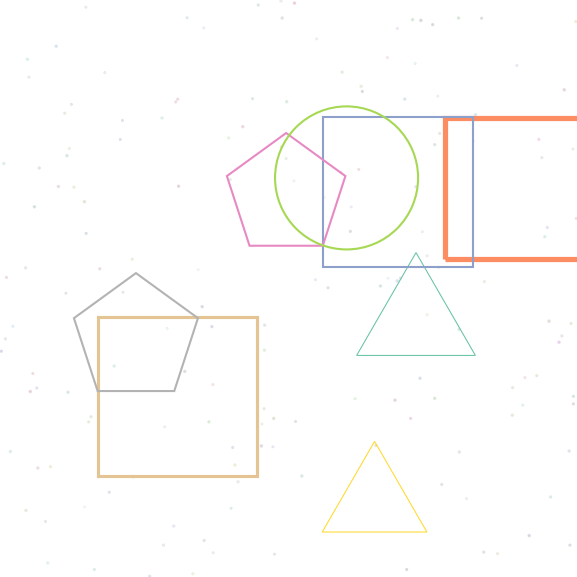[{"shape": "triangle", "thickness": 0.5, "radius": 0.59, "center": [0.72, 0.443]}, {"shape": "square", "thickness": 2.5, "radius": 0.61, "center": [0.892, 0.673]}, {"shape": "square", "thickness": 1, "radius": 0.65, "center": [0.69, 0.667]}, {"shape": "pentagon", "thickness": 1, "radius": 0.54, "center": [0.496, 0.661]}, {"shape": "circle", "thickness": 1, "radius": 0.62, "center": [0.6, 0.691]}, {"shape": "triangle", "thickness": 0.5, "radius": 0.52, "center": [0.649, 0.13]}, {"shape": "square", "thickness": 1.5, "radius": 0.69, "center": [0.308, 0.312]}, {"shape": "pentagon", "thickness": 1, "radius": 0.56, "center": [0.235, 0.413]}]